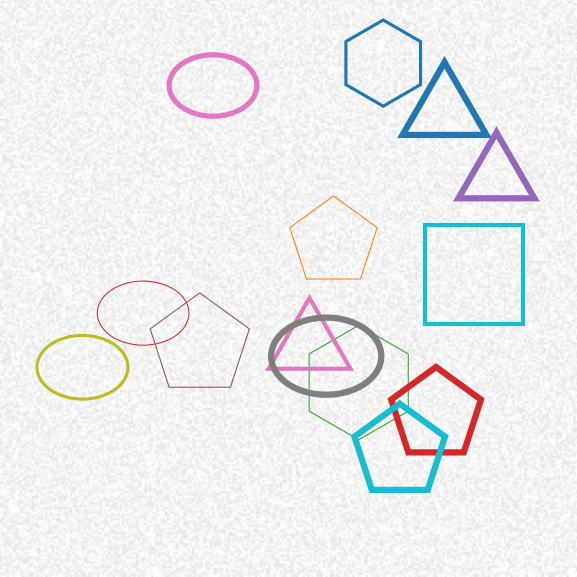[{"shape": "triangle", "thickness": 3, "radius": 0.42, "center": [0.77, 0.807]}, {"shape": "hexagon", "thickness": 1.5, "radius": 0.37, "center": [0.664, 0.89]}, {"shape": "pentagon", "thickness": 0.5, "radius": 0.4, "center": [0.577, 0.58]}, {"shape": "hexagon", "thickness": 0.5, "radius": 0.5, "center": [0.621, 0.337]}, {"shape": "pentagon", "thickness": 3, "radius": 0.41, "center": [0.755, 0.282]}, {"shape": "oval", "thickness": 0.5, "radius": 0.4, "center": [0.248, 0.457]}, {"shape": "triangle", "thickness": 3, "radius": 0.38, "center": [0.86, 0.694]}, {"shape": "pentagon", "thickness": 0.5, "radius": 0.45, "center": [0.346, 0.402]}, {"shape": "triangle", "thickness": 2, "radius": 0.41, "center": [0.536, 0.402]}, {"shape": "oval", "thickness": 2.5, "radius": 0.38, "center": [0.369, 0.851]}, {"shape": "oval", "thickness": 3, "radius": 0.48, "center": [0.565, 0.382]}, {"shape": "oval", "thickness": 1.5, "radius": 0.39, "center": [0.143, 0.363]}, {"shape": "pentagon", "thickness": 3, "radius": 0.41, "center": [0.692, 0.218]}, {"shape": "square", "thickness": 2, "radius": 0.43, "center": [0.821, 0.523]}]